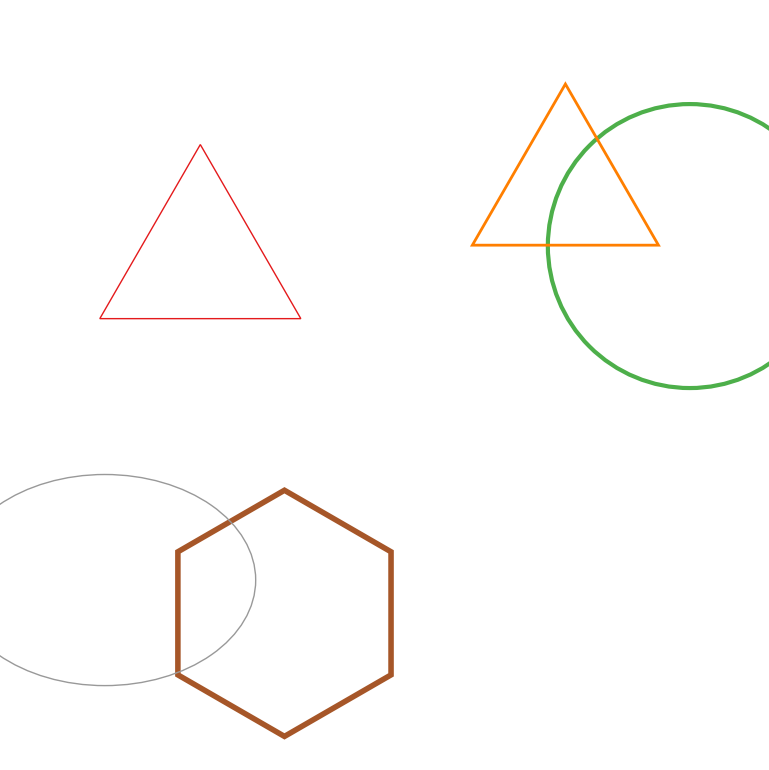[{"shape": "triangle", "thickness": 0.5, "radius": 0.75, "center": [0.26, 0.662]}, {"shape": "circle", "thickness": 1.5, "radius": 0.92, "center": [0.896, 0.68]}, {"shape": "triangle", "thickness": 1, "radius": 0.7, "center": [0.734, 0.751]}, {"shape": "hexagon", "thickness": 2, "radius": 0.8, "center": [0.369, 0.203]}, {"shape": "oval", "thickness": 0.5, "radius": 0.98, "center": [0.136, 0.247]}]